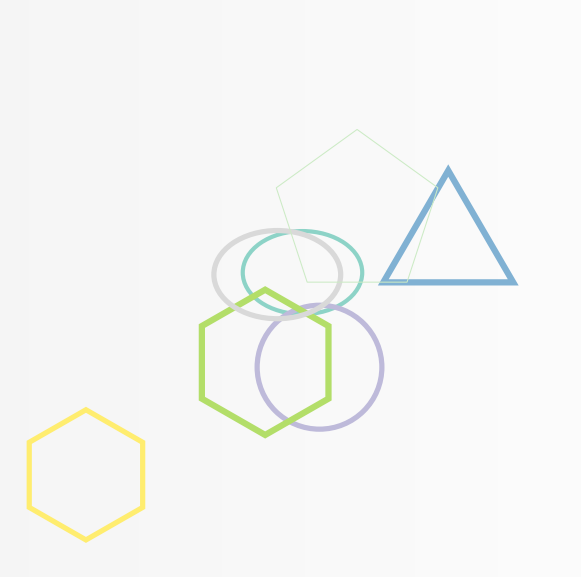[{"shape": "oval", "thickness": 2, "radius": 0.51, "center": [0.52, 0.527]}, {"shape": "circle", "thickness": 2.5, "radius": 0.54, "center": [0.55, 0.363]}, {"shape": "triangle", "thickness": 3, "radius": 0.65, "center": [0.771, 0.575]}, {"shape": "hexagon", "thickness": 3, "radius": 0.63, "center": [0.456, 0.372]}, {"shape": "oval", "thickness": 2.5, "radius": 0.55, "center": [0.477, 0.524]}, {"shape": "pentagon", "thickness": 0.5, "radius": 0.73, "center": [0.614, 0.629]}, {"shape": "hexagon", "thickness": 2.5, "radius": 0.56, "center": [0.148, 0.177]}]